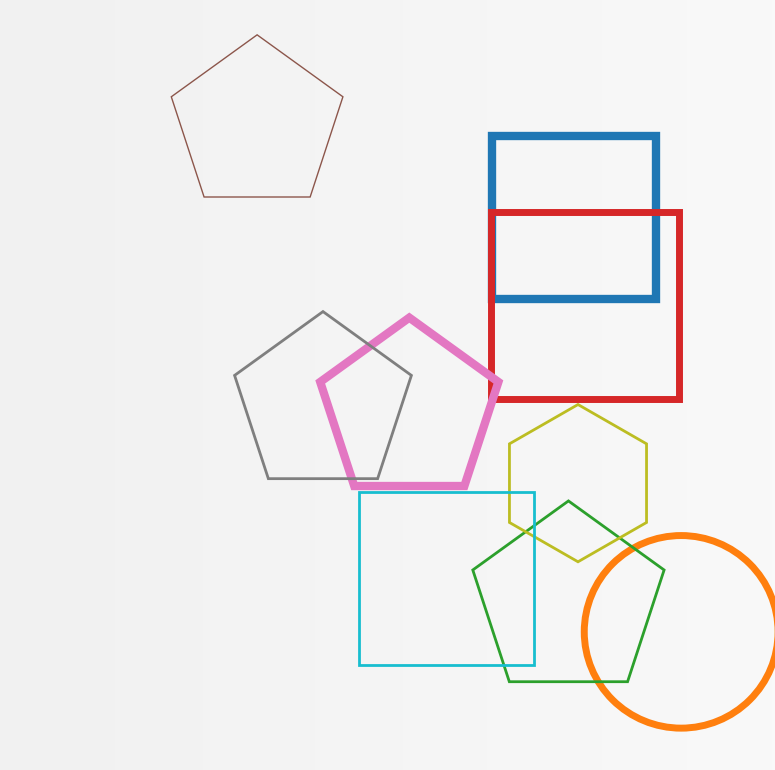[{"shape": "square", "thickness": 3, "radius": 0.53, "center": [0.74, 0.718]}, {"shape": "circle", "thickness": 2.5, "radius": 0.63, "center": [0.879, 0.179]}, {"shape": "pentagon", "thickness": 1, "radius": 0.65, "center": [0.733, 0.22]}, {"shape": "square", "thickness": 2.5, "radius": 0.61, "center": [0.755, 0.604]}, {"shape": "pentagon", "thickness": 0.5, "radius": 0.58, "center": [0.332, 0.838]}, {"shape": "pentagon", "thickness": 3, "radius": 0.6, "center": [0.528, 0.467]}, {"shape": "pentagon", "thickness": 1, "radius": 0.6, "center": [0.417, 0.475]}, {"shape": "hexagon", "thickness": 1, "radius": 0.51, "center": [0.746, 0.373]}, {"shape": "square", "thickness": 1, "radius": 0.56, "center": [0.576, 0.249]}]